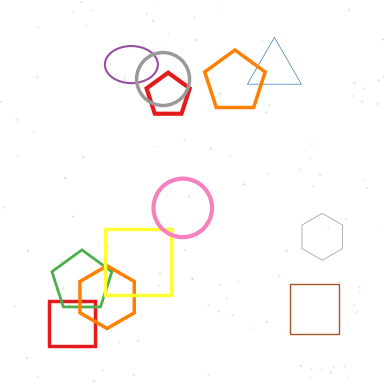[{"shape": "pentagon", "thickness": 3, "radius": 0.29, "center": [0.437, 0.752]}, {"shape": "square", "thickness": 2.5, "radius": 0.29, "center": [0.187, 0.159]}, {"shape": "triangle", "thickness": 0.5, "radius": 0.41, "center": [0.713, 0.822]}, {"shape": "pentagon", "thickness": 2, "radius": 0.41, "center": [0.213, 0.269]}, {"shape": "oval", "thickness": 1.5, "radius": 0.34, "center": [0.341, 0.832]}, {"shape": "pentagon", "thickness": 2.5, "radius": 0.41, "center": [0.61, 0.788]}, {"shape": "hexagon", "thickness": 2.5, "radius": 0.41, "center": [0.278, 0.228]}, {"shape": "square", "thickness": 2.5, "radius": 0.42, "center": [0.358, 0.319]}, {"shape": "square", "thickness": 1, "radius": 0.32, "center": [0.817, 0.197]}, {"shape": "circle", "thickness": 3, "radius": 0.38, "center": [0.475, 0.46]}, {"shape": "circle", "thickness": 2.5, "radius": 0.34, "center": [0.424, 0.795]}, {"shape": "hexagon", "thickness": 0.5, "radius": 0.3, "center": [0.837, 0.385]}]